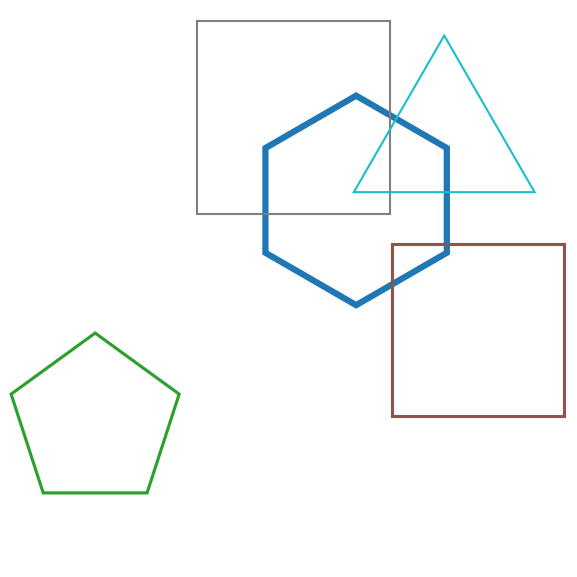[{"shape": "hexagon", "thickness": 3, "radius": 0.91, "center": [0.617, 0.652]}, {"shape": "pentagon", "thickness": 1.5, "radius": 0.76, "center": [0.165, 0.269]}, {"shape": "square", "thickness": 1.5, "radius": 0.74, "center": [0.827, 0.427]}, {"shape": "square", "thickness": 1, "radius": 0.84, "center": [0.509, 0.796]}, {"shape": "triangle", "thickness": 1, "radius": 0.9, "center": [0.769, 0.757]}]